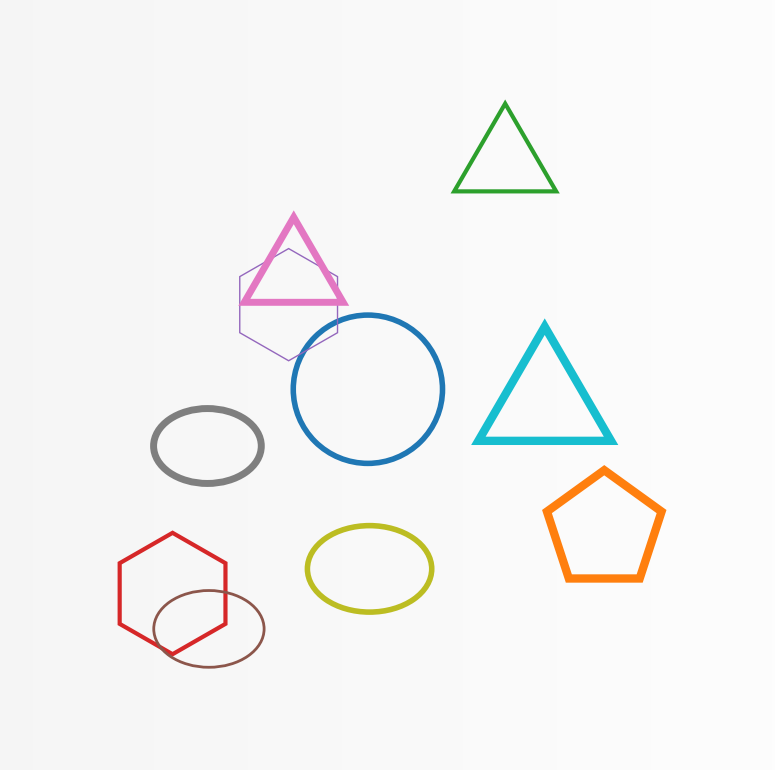[{"shape": "circle", "thickness": 2, "radius": 0.48, "center": [0.475, 0.495]}, {"shape": "pentagon", "thickness": 3, "radius": 0.39, "center": [0.78, 0.312]}, {"shape": "triangle", "thickness": 1.5, "radius": 0.38, "center": [0.652, 0.789]}, {"shape": "hexagon", "thickness": 1.5, "radius": 0.39, "center": [0.223, 0.229]}, {"shape": "hexagon", "thickness": 0.5, "radius": 0.36, "center": [0.372, 0.604]}, {"shape": "oval", "thickness": 1, "radius": 0.36, "center": [0.27, 0.183]}, {"shape": "triangle", "thickness": 2.5, "radius": 0.37, "center": [0.379, 0.644]}, {"shape": "oval", "thickness": 2.5, "radius": 0.35, "center": [0.268, 0.421]}, {"shape": "oval", "thickness": 2, "radius": 0.4, "center": [0.477, 0.261]}, {"shape": "triangle", "thickness": 3, "radius": 0.49, "center": [0.703, 0.477]}]